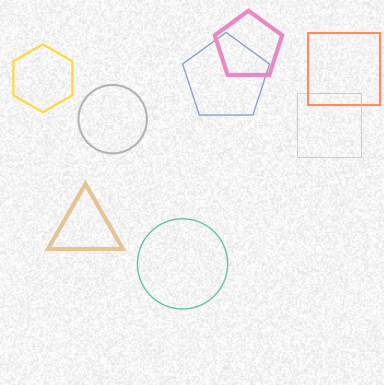[{"shape": "circle", "thickness": 1, "radius": 0.59, "center": [0.474, 0.315]}, {"shape": "square", "thickness": 1.5, "radius": 0.47, "center": [0.893, 0.821]}, {"shape": "pentagon", "thickness": 1, "radius": 0.59, "center": [0.587, 0.797]}, {"shape": "pentagon", "thickness": 3, "radius": 0.46, "center": [0.645, 0.88]}, {"shape": "square", "thickness": 0.5, "radius": 0.42, "center": [0.855, 0.677]}, {"shape": "hexagon", "thickness": 1.5, "radius": 0.44, "center": [0.111, 0.797]}, {"shape": "triangle", "thickness": 3, "radius": 0.56, "center": [0.222, 0.41]}, {"shape": "circle", "thickness": 1.5, "radius": 0.44, "center": [0.293, 0.69]}]